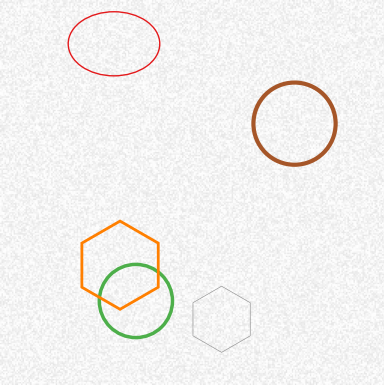[{"shape": "oval", "thickness": 1, "radius": 0.59, "center": [0.296, 0.886]}, {"shape": "circle", "thickness": 2.5, "radius": 0.48, "center": [0.353, 0.218]}, {"shape": "hexagon", "thickness": 2, "radius": 0.57, "center": [0.312, 0.311]}, {"shape": "circle", "thickness": 3, "radius": 0.53, "center": [0.765, 0.679]}, {"shape": "hexagon", "thickness": 0.5, "radius": 0.43, "center": [0.576, 0.171]}]